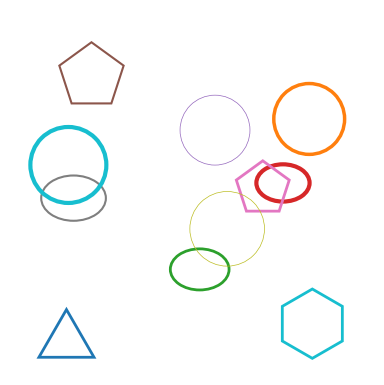[{"shape": "triangle", "thickness": 2, "radius": 0.41, "center": [0.173, 0.113]}, {"shape": "circle", "thickness": 2.5, "radius": 0.46, "center": [0.803, 0.691]}, {"shape": "oval", "thickness": 2, "radius": 0.38, "center": [0.519, 0.3]}, {"shape": "oval", "thickness": 3, "radius": 0.35, "center": [0.735, 0.525]}, {"shape": "circle", "thickness": 0.5, "radius": 0.45, "center": [0.558, 0.662]}, {"shape": "pentagon", "thickness": 1.5, "radius": 0.44, "center": [0.238, 0.802]}, {"shape": "pentagon", "thickness": 2, "radius": 0.36, "center": [0.683, 0.51]}, {"shape": "oval", "thickness": 1.5, "radius": 0.42, "center": [0.191, 0.485]}, {"shape": "circle", "thickness": 0.5, "radius": 0.48, "center": [0.59, 0.406]}, {"shape": "circle", "thickness": 3, "radius": 0.49, "center": [0.178, 0.571]}, {"shape": "hexagon", "thickness": 2, "radius": 0.45, "center": [0.811, 0.159]}]